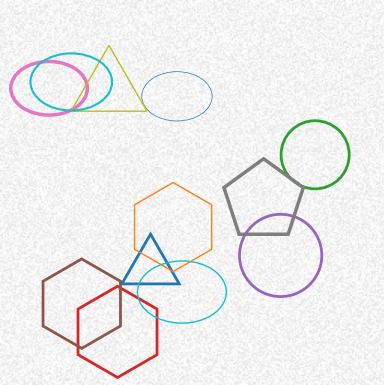[{"shape": "triangle", "thickness": 2, "radius": 0.43, "center": [0.391, 0.306]}, {"shape": "oval", "thickness": 0.5, "radius": 0.46, "center": [0.46, 0.75]}, {"shape": "hexagon", "thickness": 1, "radius": 0.58, "center": [0.45, 0.41]}, {"shape": "circle", "thickness": 2, "radius": 0.44, "center": [0.819, 0.598]}, {"shape": "hexagon", "thickness": 2, "radius": 0.59, "center": [0.305, 0.138]}, {"shape": "circle", "thickness": 2, "radius": 0.53, "center": [0.729, 0.337]}, {"shape": "hexagon", "thickness": 2, "radius": 0.58, "center": [0.212, 0.211]}, {"shape": "oval", "thickness": 2.5, "radius": 0.5, "center": [0.127, 0.771]}, {"shape": "pentagon", "thickness": 2.5, "radius": 0.54, "center": [0.685, 0.479]}, {"shape": "triangle", "thickness": 1, "radius": 0.57, "center": [0.283, 0.768]}, {"shape": "oval", "thickness": 1.5, "radius": 0.53, "center": [0.185, 0.787]}, {"shape": "oval", "thickness": 1, "radius": 0.58, "center": [0.472, 0.241]}]